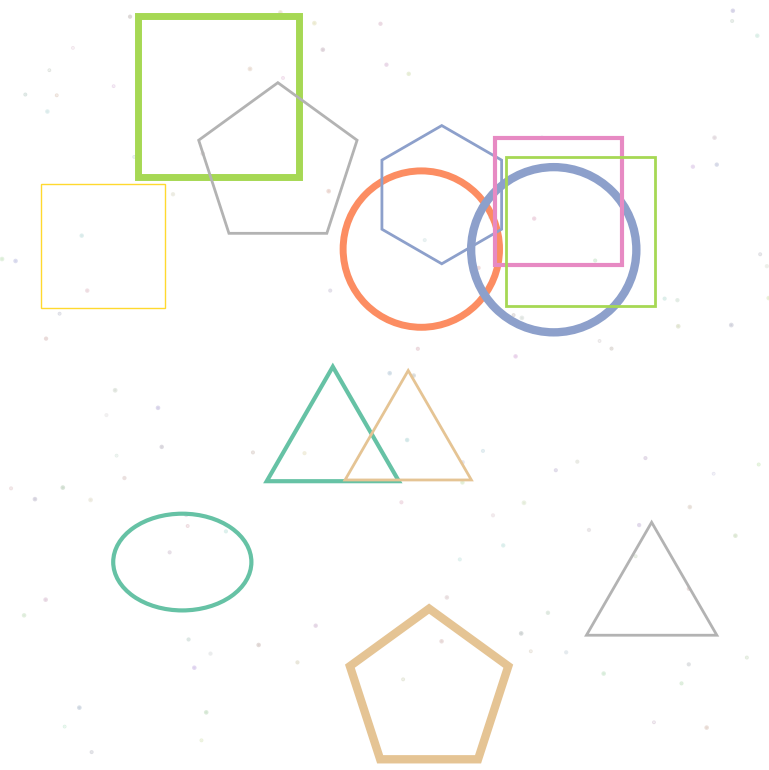[{"shape": "triangle", "thickness": 1.5, "radius": 0.5, "center": [0.432, 0.425]}, {"shape": "oval", "thickness": 1.5, "radius": 0.45, "center": [0.237, 0.27]}, {"shape": "circle", "thickness": 2.5, "radius": 0.51, "center": [0.547, 0.677]}, {"shape": "hexagon", "thickness": 1, "radius": 0.45, "center": [0.574, 0.747]}, {"shape": "circle", "thickness": 3, "radius": 0.54, "center": [0.719, 0.676]}, {"shape": "square", "thickness": 1.5, "radius": 0.41, "center": [0.726, 0.738]}, {"shape": "square", "thickness": 1, "radius": 0.48, "center": [0.753, 0.699]}, {"shape": "square", "thickness": 2.5, "radius": 0.53, "center": [0.284, 0.875]}, {"shape": "square", "thickness": 0.5, "radius": 0.4, "center": [0.134, 0.68]}, {"shape": "triangle", "thickness": 1, "radius": 0.47, "center": [0.53, 0.424]}, {"shape": "pentagon", "thickness": 3, "radius": 0.54, "center": [0.557, 0.101]}, {"shape": "triangle", "thickness": 1, "radius": 0.49, "center": [0.846, 0.224]}, {"shape": "pentagon", "thickness": 1, "radius": 0.54, "center": [0.361, 0.784]}]